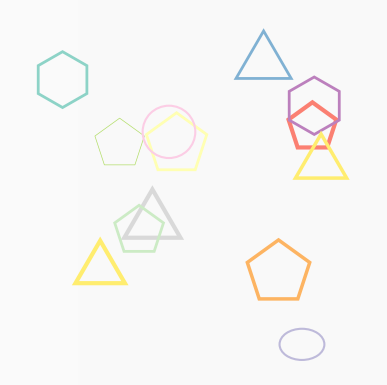[{"shape": "hexagon", "thickness": 2, "radius": 0.36, "center": [0.161, 0.793]}, {"shape": "pentagon", "thickness": 2, "radius": 0.41, "center": [0.456, 0.625]}, {"shape": "oval", "thickness": 1.5, "radius": 0.29, "center": [0.779, 0.106]}, {"shape": "pentagon", "thickness": 3, "radius": 0.32, "center": [0.806, 0.669]}, {"shape": "triangle", "thickness": 2, "radius": 0.41, "center": [0.68, 0.837]}, {"shape": "pentagon", "thickness": 2.5, "radius": 0.42, "center": [0.719, 0.292]}, {"shape": "pentagon", "thickness": 0.5, "radius": 0.34, "center": [0.309, 0.626]}, {"shape": "circle", "thickness": 1.5, "radius": 0.34, "center": [0.436, 0.657]}, {"shape": "triangle", "thickness": 3, "radius": 0.42, "center": [0.393, 0.424]}, {"shape": "hexagon", "thickness": 2, "radius": 0.37, "center": [0.811, 0.725]}, {"shape": "pentagon", "thickness": 2, "radius": 0.33, "center": [0.359, 0.401]}, {"shape": "triangle", "thickness": 3, "radius": 0.37, "center": [0.259, 0.301]}, {"shape": "triangle", "thickness": 2.5, "radius": 0.38, "center": [0.829, 0.576]}]